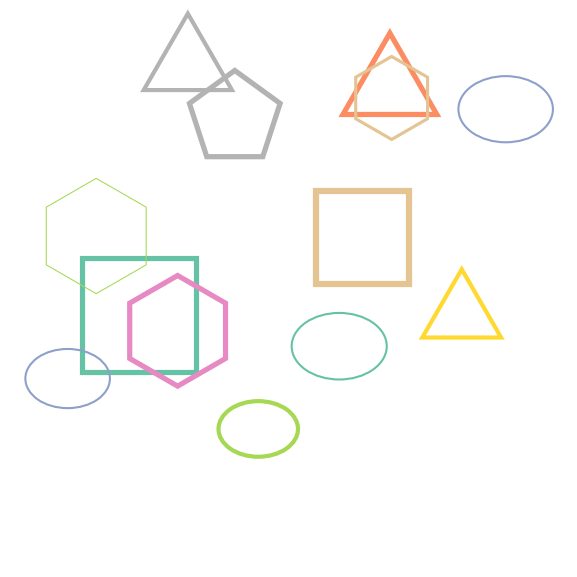[{"shape": "square", "thickness": 2.5, "radius": 0.49, "center": [0.241, 0.454]}, {"shape": "oval", "thickness": 1, "radius": 0.41, "center": [0.587, 0.4]}, {"shape": "triangle", "thickness": 2.5, "radius": 0.47, "center": [0.675, 0.848]}, {"shape": "oval", "thickness": 1, "radius": 0.37, "center": [0.117, 0.344]}, {"shape": "oval", "thickness": 1, "radius": 0.41, "center": [0.876, 0.81]}, {"shape": "hexagon", "thickness": 2.5, "radius": 0.48, "center": [0.308, 0.426]}, {"shape": "hexagon", "thickness": 0.5, "radius": 0.5, "center": [0.167, 0.59]}, {"shape": "oval", "thickness": 2, "radius": 0.34, "center": [0.447, 0.256]}, {"shape": "triangle", "thickness": 2, "radius": 0.39, "center": [0.8, 0.454]}, {"shape": "hexagon", "thickness": 1.5, "radius": 0.36, "center": [0.678, 0.83]}, {"shape": "square", "thickness": 3, "radius": 0.4, "center": [0.628, 0.588]}, {"shape": "triangle", "thickness": 2, "radius": 0.44, "center": [0.325, 0.887]}, {"shape": "pentagon", "thickness": 2.5, "radius": 0.41, "center": [0.407, 0.795]}]